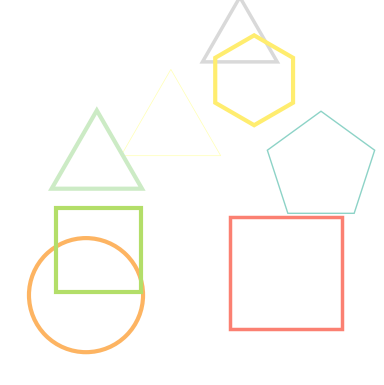[{"shape": "pentagon", "thickness": 1, "radius": 0.73, "center": [0.834, 0.565]}, {"shape": "triangle", "thickness": 0.5, "radius": 0.75, "center": [0.444, 0.67]}, {"shape": "square", "thickness": 2.5, "radius": 0.72, "center": [0.743, 0.291]}, {"shape": "circle", "thickness": 3, "radius": 0.74, "center": [0.223, 0.233]}, {"shape": "square", "thickness": 3, "radius": 0.55, "center": [0.257, 0.35]}, {"shape": "triangle", "thickness": 2.5, "radius": 0.56, "center": [0.623, 0.895]}, {"shape": "triangle", "thickness": 3, "radius": 0.68, "center": [0.251, 0.578]}, {"shape": "hexagon", "thickness": 3, "radius": 0.58, "center": [0.66, 0.791]}]